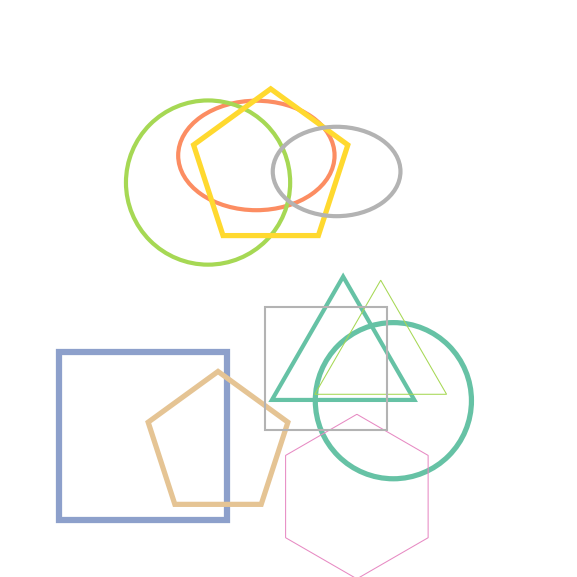[{"shape": "triangle", "thickness": 2, "radius": 0.71, "center": [0.594, 0.378]}, {"shape": "circle", "thickness": 2.5, "radius": 0.68, "center": [0.681, 0.305]}, {"shape": "oval", "thickness": 2, "radius": 0.68, "center": [0.444, 0.73]}, {"shape": "square", "thickness": 3, "radius": 0.73, "center": [0.247, 0.244]}, {"shape": "hexagon", "thickness": 0.5, "radius": 0.71, "center": [0.618, 0.139]}, {"shape": "circle", "thickness": 2, "radius": 0.71, "center": [0.36, 0.683]}, {"shape": "triangle", "thickness": 0.5, "radius": 0.66, "center": [0.659, 0.382]}, {"shape": "pentagon", "thickness": 2.5, "radius": 0.7, "center": [0.469, 0.705]}, {"shape": "pentagon", "thickness": 2.5, "radius": 0.64, "center": [0.378, 0.229]}, {"shape": "oval", "thickness": 2, "radius": 0.55, "center": [0.583, 0.702]}, {"shape": "square", "thickness": 1, "radius": 0.53, "center": [0.565, 0.361]}]